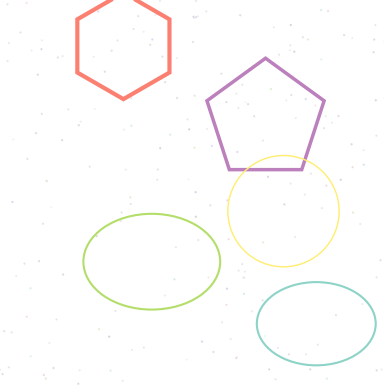[{"shape": "oval", "thickness": 1.5, "radius": 0.77, "center": [0.821, 0.159]}, {"shape": "hexagon", "thickness": 3, "radius": 0.69, "center": [0.321, 0.881]}, {"shape": "oval", "thickness": 1.5, "radius": 0.89, "center": [0.394, 0.32]}, {"shape": "pentagon", "thickness": 2.5, "radius": 0.8, "center": [0.69, 0.689]}, {"shape": "circle", "thickness": 1, "radius": 0.72, "center": [0.736, 0.451]}]